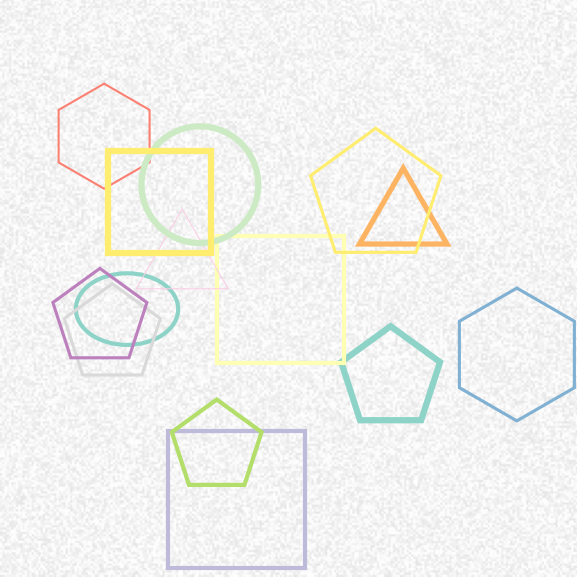[{"shape": "oval", "thickness": 2, "radius": 0.44, "center": [0.22, 0.464]}, {"shape": "pentagon", "thickness": 3, "radius": 0.45, "center": [0.676, 0.344]}, {"shape": "square", "thickness": 2, "radius": 0.55, "center": [0.486, 0.48]}, {"shape": "square", "thickness": 2, "radius": 0.59, "center": [0.41, 0.134]}, {"shape": "hexagon", "thickness": 1, "radius": 0.45, "center": [0.18, 0.763]}, {"shape": "hexagon", "thickness": 1.5, "radius": 0.57, "center": [0.895, 0.385]}, {"shape": "triangle", "thickness": 2.5, "radius": 0.44, "center": [0.698, 0.62]}, {"shape": "pentagon", "thickness": 2, "radius": 0.41, "center": [0.375, 0.226]}, {"shape": "triangle", "thickness": 0.5, "radius": 0.46, "center": [0.315, 0.545]}, {"shape": "pentagon", "thickness": 1.5, "radius": 0.44, "center": [0.194, 0.421]}, {"shape": "pentagon", "thickness": 1.5, "radius": 0.43, "center": [0.173, 0.449]}, {"shape": "circle", "thickness": 3, "radius": 0.51, "center": [0.346, 0.679]}, {"shape": "square", "thickness": 3, "radius": 0.44, "center": [0.276, 0.65]}, {"shape": "pentagon", "thickness": 1.5, "radius": 0.59, "center": [0.651, 0.658]}]